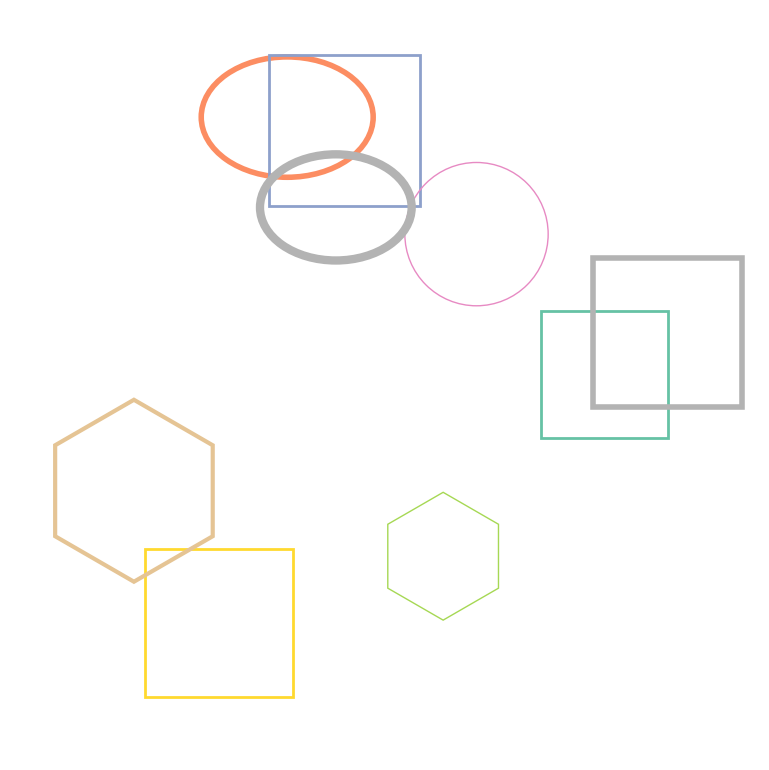[{"shape": "square", "thickness": 1, "radius": 0.41, "center": [0.785, 0.513]}, {"shape": "oval", "thickness": 2, "radius": 0.56, "center": [0.373, 0.848]}, {"shape": "square", "thickness": 1, "radius": 0.49, "center": [0.447, 0.83]}, {"shape": "circle", "thickness": 0.5, "radius": 0.47, "center": [0.619, 0.696]}, {"shape": "hexagon", "thickness": 0.5, "radius": 0.41, "center": [0.576, 0.278]}, {"shape": "square", "thickness": 1, "radius": 0.48, "center": [0.285, 0.191]}, {"shape": "hexagon", "thickness": 1.5, "radius": 0.59, "center": [0.174, 0.363]}, {"shape": "square", "thickness": 2, "radius": 0.48, "center": [0.866, 0.568]}, {"shape": "oval", "thickness": 3, "radius": 0.49, "center": [0.436, 0.731]}]